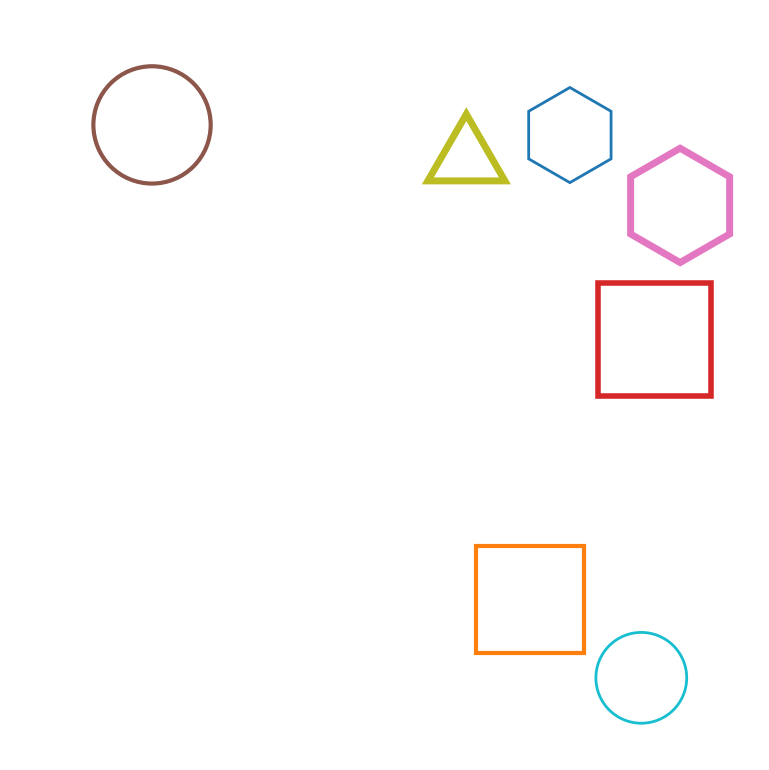[{"shape": "hexagon", "thickness": 1, "radius": 0.31, "center": [0.74, 0.825]}, {"shape": "square", "thickness": 1.5, "radius": 0.35, "center": [0.688, 0.222]}, {"shape": "square", "thickness": 2, "radius": 0.37, "center": [0.85, 0.559]}, {"shape": "circle", "thickness": 1.5, "radius": 0.38, "center": [0.197, 0.838]}, {"shape": "hexagon", "thickness": 2.5, "radius": 0.37, "center": [0.883, 0.733]}, {"shape": "triangle", "thickness": 2.5, "radius": 0.29, "center": [0.606, 0.794]}, {"shape": "circle", "thickness": 1, "radius": 0.29, "center": [0.833, 0.12]}]